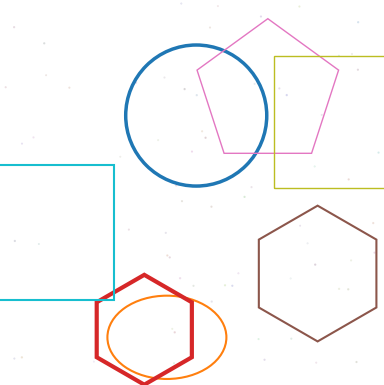[{"shape": "circle", "thickness": 2.5, "radius": 0.92, "center": [0.51, 0.7]}, {"shape": "oval", "thickness": 1.5, "radius": 0.77, "center": [0.434, 0.124]}, {"shape": "hexagon", "thickness": 3, "radius": 0.71, "center": [0.375, 0.143]}, {"shape": "hexagon", "thickness": 1.5, "radius": 0.88, "center": [0.825, 0.29]}, {"shape": "pentagon", "thickness": 1, "radius": 0.97, "center": [0.696, 0.758]}, {"shape": "square", "thickness": 1, "radius": 0.86, "center": [0.885, 0.683]}, {"shape": "square", "thickness": 1.5, "radius": 0.88, "center": [0.121, 0.397]}]